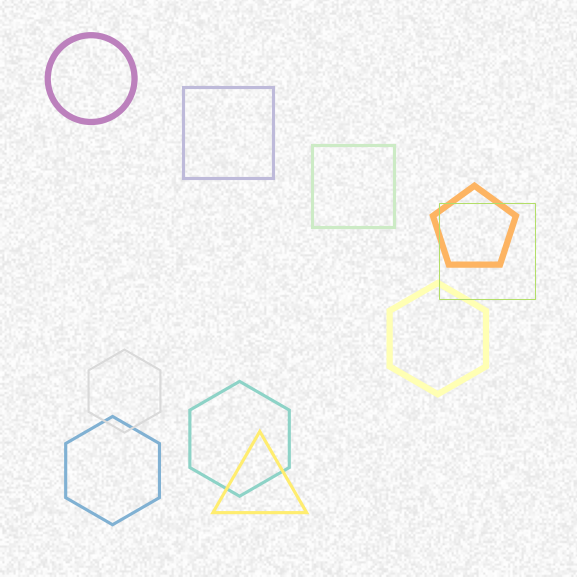[{"shape": "hexagon", "thickness": 1.5, "radius": 0.5, "center": [0.415, 0.239]}, {"shape": "hexagon", "thickness": 3, "radius": 0.48, "center": [0.758, 0.413]}, {"shape": "square", "thickness": 1.5, "radius": 0.39, "center": [0.395, 0.77]}, {"shape": "hexagon", "thickness": 1.5, "radius": 0.47, "center": [0.195, 0.184]}, {"shape": "pentagon", "thickness": 3, "radius": 0.38, "center": [0.822, 0.602]}, {"shape": "square", "thickness": 0.5, "radius": 0.41, "center": [0.844, 0.564]}, {"shape": "hexagon", "thickness": 1, "radius": 0.36, "center": [0.216, 0.322]}, {"shape": "circle", "thickness": 3, "radius": 0.38, "center": [0.158, 0.863]}, {"shape": "square", "thickness": 1.5, "radius": 0.35, "center": [0.612, 0.677]}, {"shape": "triangle", "thickness": 1.5, "radius": 0.47, "center": [0.45, 0.158]}]